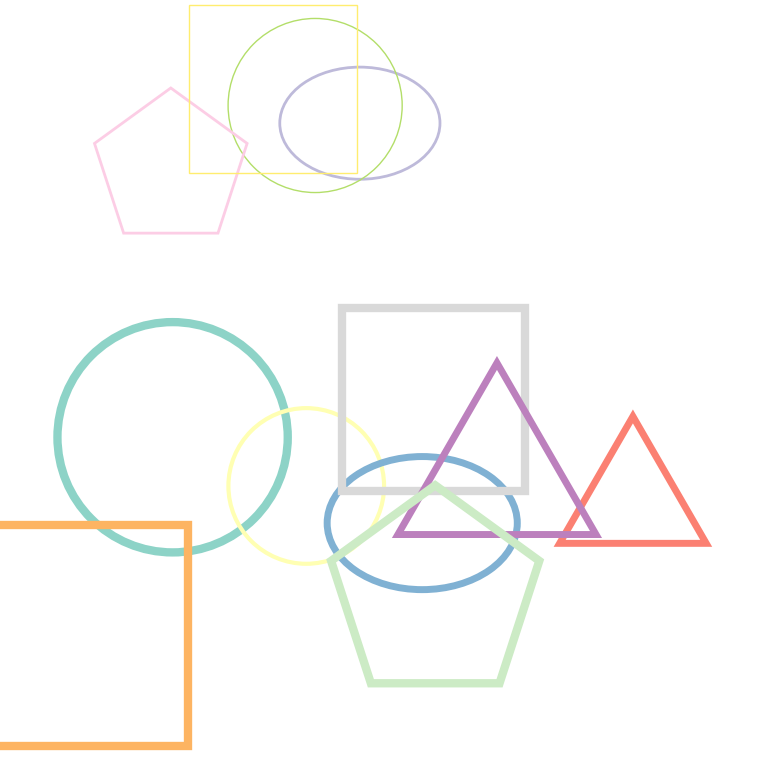[{"shape": "circle", "thickness": 3, "radius": 0.75, "center": [0.224, 0.432]}, {"shape": "circle", "thickness": 1.5, "radius": 0.51, "center": [0.398, 0.369]}, {"shape": "oval", "thickness": 1, "radius": 0.52, "center": [0.467, 0.84]}, {"shape": "triangle", "thickness": 2.5, "radius": 0.55, "center": [0.822, 0.349]}, {"shape": "oval", "thickness": 2.5, "radius": 0.62, "center": [0.548, 0.321]}, {"shape": "square", "thickness": 3, "radius": 0.72, "center": [0.101, 0.175]}, {"shape": "circle", "thickness": 0.5, "radius": 0.57, "center": [0.409, 0.863]}, {"shape": "pentagon", "thickness": 1, "radius": 0.52, "center": [0.222, 0.782]}, {"shape": "square", "thickness": 3, "radius": 0.59, "center": [0.563, 0.481]}, {"shape": "triangle", "thickness": 2.5, "radius": 0.74, "center": [0.645, 0.38]}, {"shape": "pentagon", "thickness": 3, "radius": 0.71, "center": [0.565, 0.228]}, {"shape": "square", "thickness": 0.5, "radius": 0.55, "center": [0.355, 0.884]}]